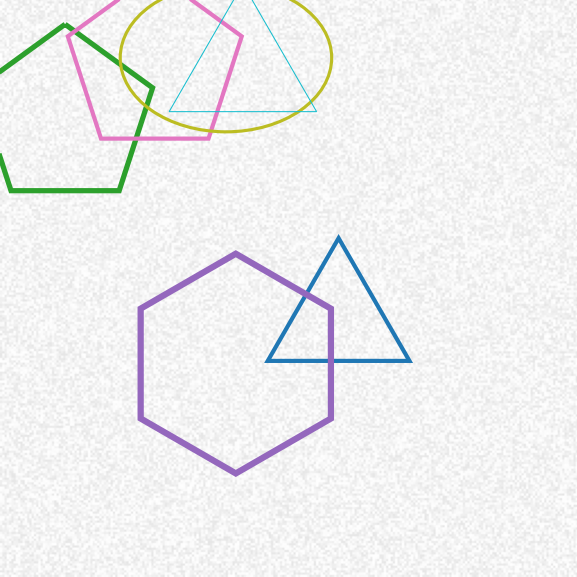[{"shape": "triangle", "thickness": 2, "radius": 0.71, "center": [0.586, 0.445]}, {"shape": "pentagon", "thickness": 2.5, "radius": 0.8, "center": [0.113, 0.798]}, {"shape": "hexagon", "thickness": 3, "radius": 0.95, "center": [0.408, 0.37]}, {"shape": "pentagon", "thickness": 2, "radius": 0.79, "center": [0.268, 0.887]}, {"shape": "oval", "thickness": 1.5, "radius": 0.92, "center": [0.391, 0.899]}, {"shape": "triangle", "thickness": 0.5, "radius": 0.74, "center": [0.421, 0.88]}]